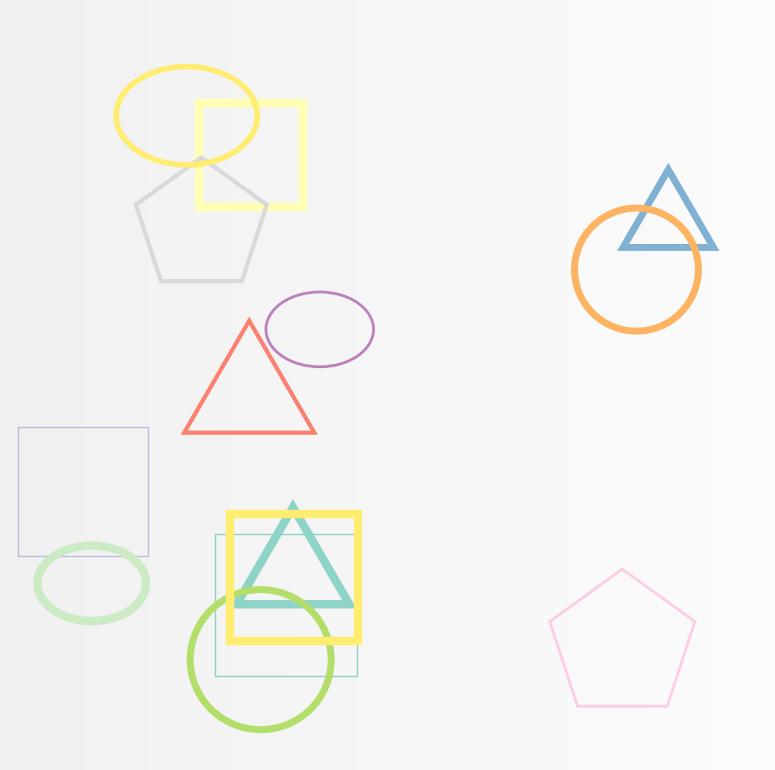[{"shape": "square", "thickness": 0.5, "radius": 0.46, "center": [0.369, 0.214]}, {"shape": "triangle", "thickness": 3, "radius": 0.42, "center": [0.378, 0.257]}, {"shape": "square", "thickness": 3, "radius": 0.34, "center": [0.324, 0.799]}, {"shape": "square", "thickness": 0.5, "radius": 0.42, "center": [0.107, 0.362]}, {"shape": "triangle", "thickness": 1.5, "radius": 0.48, "center": [0.322, 0.487]}, {"shape": "triangle", "thickness": 2.5, "radius": 0.34, "center": [0.862, 0.712]}, {"shape": "circle", "thickness": 2.5, "radius": 0.4, "center": [0.821, 0.65]}, {"shape": "circle", "thickness": 2.5, "radius": 0.45, "center": [0.336, 0.143]}, {"shape": "pentagon", "thickness": 1, "radius": 0.49, "center": [0.803, 0.162]}, {"shape": "pentagon", "thickness": 1.5, "radius": 0.44, "center": [0.26, 0.707]}, {"shape": "oval", "thickness": 1, "radius": 0.35, "center": [0.413, 0.572]}, {"shape": "oval", "thickness": 3, "radius": 0.35, "center": [0.118, 0.242]}, {"shape": "square", "thickness": 3, "radius": 0.41, "center": [0.379, 0.25]}, {"shape": "oval", "thickness": 2, "radius": 0.46, "center": [0.241, 0.85]}]